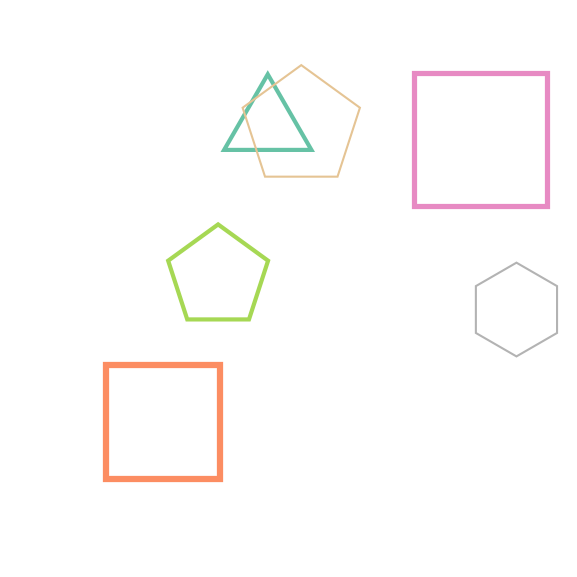[{"shape": "triangle", "thickness": 2, "radius": 0.44, "center": [0.464, 0.783]}, {"shape": "square", "thickness": 3, "radius": 0.49, "center": [0.283, 0.269]}, {"shape": "square", "thickness": 2.5, "radius": 0.58, "center": [0.831, 0.758]}, {"shape": "pentagon", "thickness": 2, "radius": 0.45, "center": [0.378, 0.52]}, {"shape": "pentagon", "thickness": 1, "radius": 0.53, "center": [0.522, 0.78]}, {"shape": "hexagon", "thickness": 1, "radius": 0.41, "center": [0.894, 0.463]}]